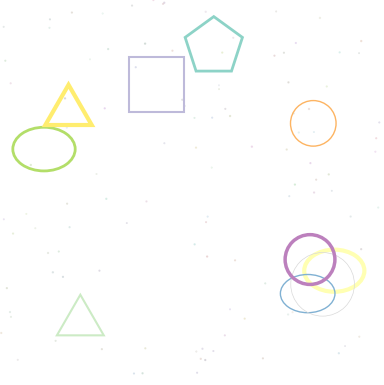[{"shape": "pentagon", "thickness": 2, "radius": 0.39, "center": [0.555, 0.879]}, {"shape": "oval", "thickness": 3, "radius": 0.39, "center": [0.868, 0.297]}, {"shape": "square", "thickness": 1.5, "radius": 0.36, "center": [0.407, 0.78]}, {"shape": "oval", "thickness": 1, "radius": 0.35, "center": [0.799, 0.237]}, {"shape": "circle", "thickness": 1, "radius": 0.3, "center": [0.814, 0.68]}, {"shape": "oval", "thickness": 2, "radius": 0.41, "center": [0.114, 0.613]}, {"shape": "circle", "thickness": 0.5, "radius": 0.41, "center": [0.838, 0.261]}, {"shape": "circle", "thickness": 2.5, "radius": 0.32, "center": [0.805, 0.326]}, {"shape": "triangle", "thickness": 1.5, "radius": 0.35, "center": [0.209, 0.164]}, {"shape": "triangle", "thickness": 3, "radius": 0.35, "center": [0.178, 0.71]}]